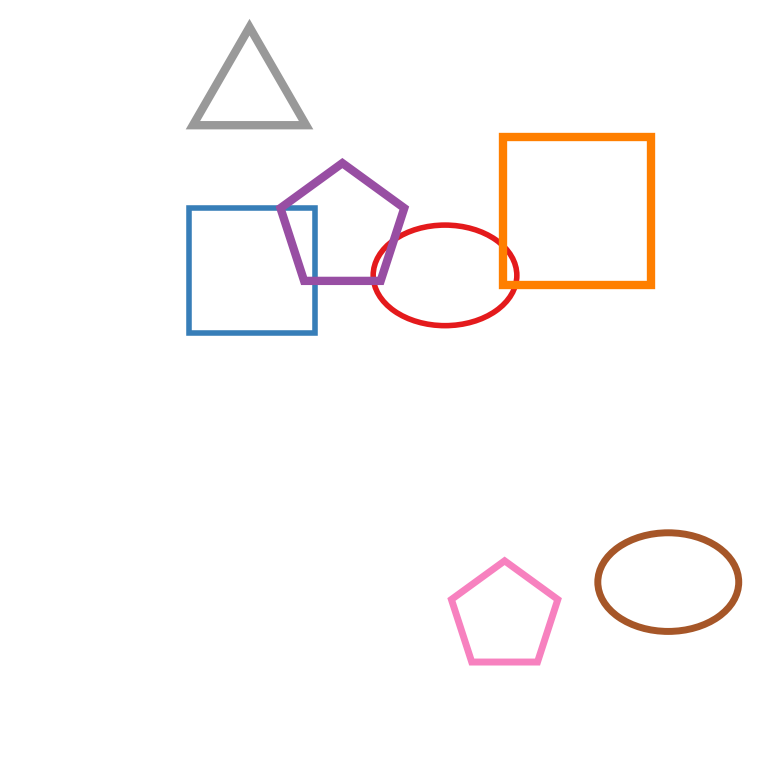[{"shape": "oval", "thickness": 2, "radius": 0.47, "center": [0.578, 0.642]}, {"shape": "square", "thickness": 2, "radius": 0.41, "center": [0.327, 0.648]}, {"shape": "pentagon", "thickness": 3, "radius": 0.42, "center": [0.445, 0.704]}, {"shape": "square", "thickness": 3, "radius": 0.48, "center": [0.749, 0.726]}, {"shape": "oval", "thickness": 2.5, "radius": 0.46, "center": [0.868, 0.244]}, {"shape": "pentagon", "thickness": 2.5, "radius": 0.36, "center": [0.655, 0.199]}, {"shape": "triangle", "thickness": 3, "radius": 0.42, "center": [0.324, 0.88]}]